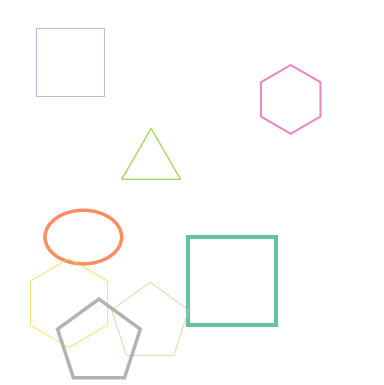[{"shape": "square", "thickness": 3, "radius": 0.57, "center": [0.603, 0.27]}, {"shape": "oval", "thickness": 2.5, "radius": 0.5, "center": [0.216, 0.384]}, {"shape": "square", "thickness": 0.5, "radius": 0.44, "center": [0.181, 0.838]}, {"shape": "hexagon", "thickness": 1.5, "radius": 0.45, "center": [0.755, 0.742]}, {"shape": "triangle", "thickness": 1, "radius": 0.44, "center": [0.393, 0.578]}, {"shape": "hexagon", "thickness": 0.5, "radius": 0.58, "center": [0.179, 0.213]}, {"shape": "pentagon", "thickness": 0.5, "radius": 0.52, "center": [0.39, 0.162]}, {"shape": "pentagon", "thickness": 2.5, "radius": 0.56, "center": [0.257, 0.11]}]